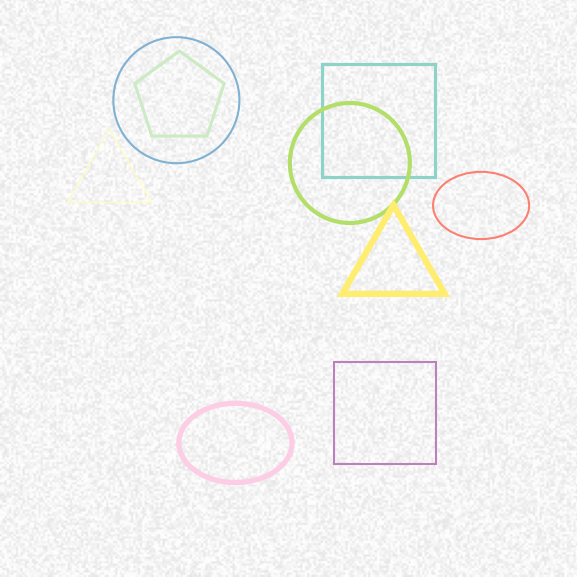[{"shape": "square", "thickness": 1.5, "radius": 0.49, "center": [0.656, 0.79]}, {"shape": "triangle", "thickness": 0.5, "radius": 0.42, "center": [0.19, 0.691]}, {"shape": "oval", "thickness": 1, "radius": 0.42, "center": [0.833, 0.643]}, {"shape": "circle", "thickness": 1, "radius": 0.55, "center": [0.305, 0.826]}, {"shape": "circle", "thickness": 2, "radius": 0.52, "center": [0.606, 0.717]}, {"shape": "oval", "thickness": 2.5, "radius": 0.49, "center": [0.408, 0.232]}, {"shape": "square", "thickness": 1, "radius": 0.44, "center": [0.666, 0.283]}, {"shape": "pentagon", "thickness": 1.5, "radius": 0.41, "center": [0.311, 0.829]}, {"shape": "triangle", "thickness": 3, "radius": 0.51, "center": [0.681, 0.542]}]